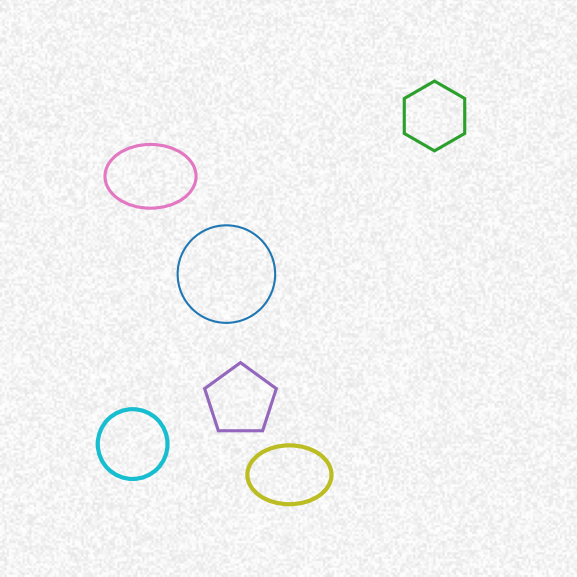[{"shape": "circle", "thickness": 1, "radius": 0.42, "center": [0.392, 0.525]}, {"shape": "hexagon", "thickness": 1.5, "radius": 0.3, "center": [0.752, 0.798]}, {"shape": "pentagon", "thickness": 1.5, "radius": 0.33, "center": [0.416, 0.306]}, {"shape": "oval", "thickness": 1.5, "radius": 0.39, "center": [0.261, 0.694]}, {"shape": "oval", "thickness": 2, "radius": 0.36, "center": [0.501, 0.177]}, {"shape": "circle", "thickness": 2, "radius": 0.3, "center": [0.23, 0.23]}]